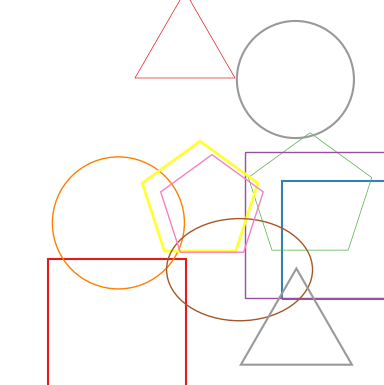[{"shape": "square", "thickness": 1.5, "radius": 0.9, "center": [0.303, 0.148]}, {"shape": "triangle", "thickness": 0.5, "radius": 0.75, "center": [0.48, 0.872]}, {"shape": "square", "thickness": 1.5, "radius": 0.76, "center": [0.885, 0.376]}, {"shape": "pentagon", "thickness": 0.5, "radius": 0.84, "center": [0.805, 0.487]}, {"shape": "square", "thickness": 1, "radius": 0.95, "center": [0.825, 0.415]}, {"shape": "circle", "thickness": 1, "radius": 0.86, "center": [0.308, 0.421]}, {"shape": "pentagon", "thickness": 2, "radius": 0.79, "center": [0.52, 0.475]}, {"shape": "oval", "thickness": 1, "radius": 0.95, "center": [0.622, 0.3]}, {"shape": "pentagon", "thickness": 1, "radius": 0.7, "center": [0.551, 0.458]}, {"shape": "triangle", "thickness": 1.5, "radius": 0.83, "center": [0.77, 0.136]}, {"shape": "circle", "thickness": 1.5, "radius": 0.76, "center": [0.767, 0.793]}]